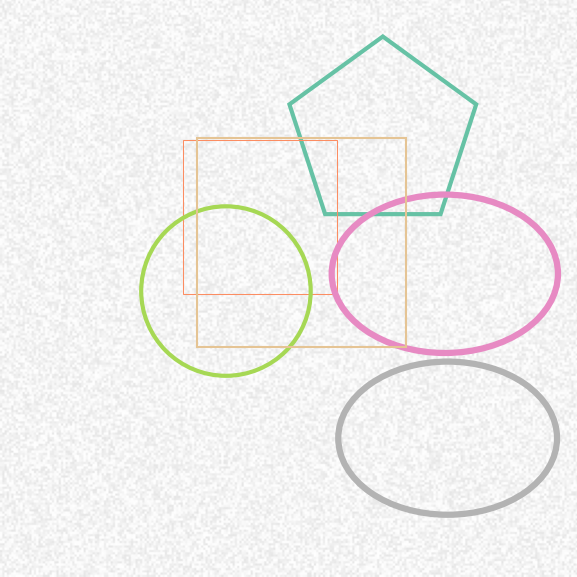[{"shape": "pentagon", "thickness": 2, "radius": 0.85, "center": [0.663, 0.766]}, {"shape": "square", "thickness": 0.5, "radius": 0.67, "center": [0.45, 0.624]}, {"shape": "oval", "thickness": 3, "radius": 0.98, "center": [0.77, 0.525]}, {"shape": "circle", "thickness": 2, "radius": 0.73, "center": [0.391, 0.495]}, {"shape": "square", "thickness": 1, "radius": 0.9, "center": [0.523, 0.579]}, {"shape": "oval", "thickness": 3, "radius": 0.95, "center": [0.775, 0.24]}]